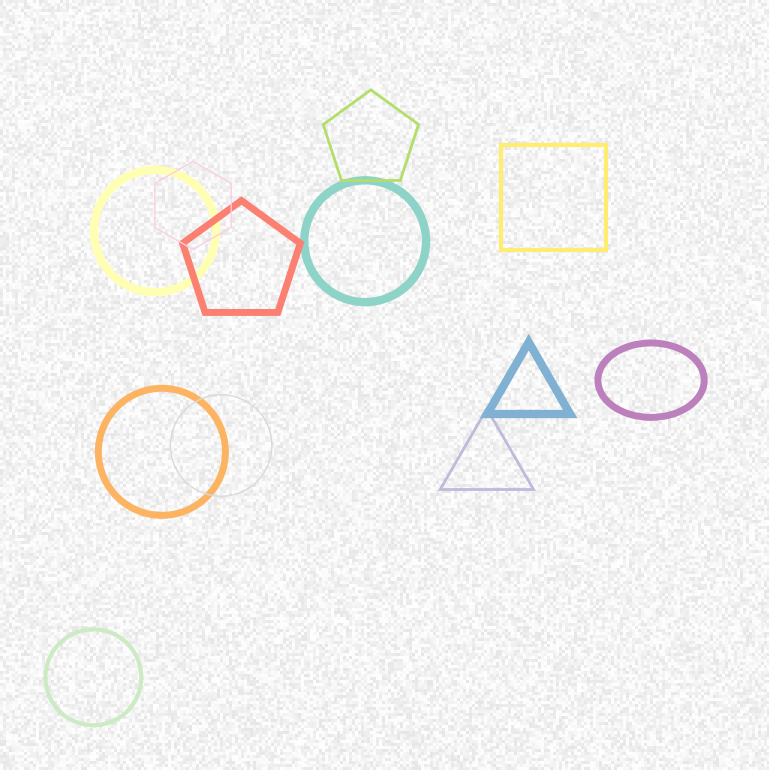[{"shape": "circle", "thickness": 3, "radius": 0.4, "center": [0.474, 0.687]}, {"shape": "circle", "thickness": 3, "radius": 0.4, "center": [0.201, 0.7]}, {"shape": "triangle", "thickness": 1, "radius": 0.35, "center": [0.632, 0.399]}, {"shape": "pentagon", "thickness": 2.5, "radius": 0.4, "center": [0.314, 0.659]}, {"shape": "triangle", "thickness": 3, "radius": 0.31, "center": [0.687, 0.493]}, {"shape": "circle", "thickness": 2.5, "radius": 0.41, "center": [0.21, 0.413]}, {"shape": "pentagon", "thickness": 1, "radius": 0.33, "center": [0.482, 0.818]}, {"shape": "hexagon", "thickness": 0.5, "radius": 0.29, "center": [0.251, 0.733]}, {"shape": "circle", "thickness": 0.5, "radius": 0.33, "center": [0.287, 0.421]}, {"shape": "oval", "thickness": 2.5, "radius": 0.35, "center": [0.846, 0.506]}, {"shape": "circle", "thickness": 1.5, "radius": 0.31, "center": [0.121, 0.12]}, {"shape": "square", "thickness": 1.5, "radius": 0.34, "center": [0.719, 0.744]}]